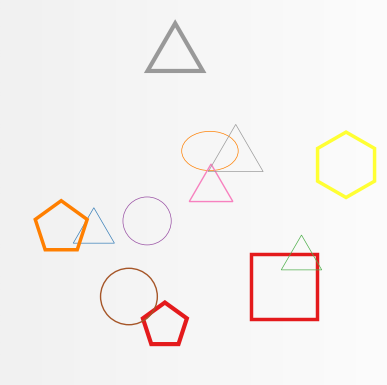[{"shape": "square", "thickness": 2.5, "radius": 0.42, "center": [0.733, 0.257]}, {"shape": "pentagon", "thickness": 3, "radius": 0.3, "center": [0.425, 0.155]}, {"shape": "triangle", "thickness": 0.5, "radius": 0.31, "center": [0.242, 0.399]}, {"shape": "triangle", "thickness": 0.5, "radius": 0.3, "center": [0.778, 0.329]}, {"shape": "circle", "thickness": 0.5, "radius": 0.31, "center": [0.38, 0.426]}, {"shape": "oval", "thickness": 0.5, "radius": 0.36, "center": [0.542, 0.608]}, {"shape": "pentagon", "thickness": 2.5, "radius": 0.35, "center": [0.158, 0.408]}, {"shape": "hexagon", "thickness": 2.5, "radius": 0.42, "center": [0.893, 0.572]}, {"shape": "circle", "thickness": 1, "radius": 0.37, "center": [0.333, 0.23]}, {"shape": "triangle", "thickness": 1, "radius": 0.32, "center": [0.545, 0.509]}, {"shape": "triangle", "thickness": 3, "radius": 0.41, "center": [0.452, 0.857]}, {"shape": "triangle", "thickness": 0.5, "radius": 0.41, "center": [0.608, 0.595]}]